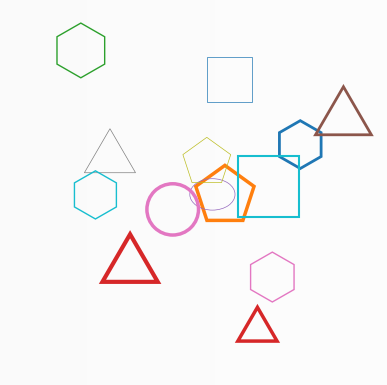[{"shape": "square", "thickness": 0.5, "radius": 0.29, "center": [0.592, 0.793]}, {"shape": "hexagon", "thickness": 2, "radius": 0.31, "center": [0.775, 0.624]}, {"shape": "pentagon", "thickness": 2.5, "radius": 0.39, "center": [0.58, 0.491]}, {"shape": "hexagon", "thickness": 1, "radius": 0.36, "center": [0.209, 0.869]}, {"shape": "triangle", "thickness": 3, "radius": 0.41, "center": [0.336, 0.309]}, {"shape": "triangle", "thickness": 2.5, "radius": 0.29, "center": [0.664, 0.143]}, {"shape": "oval", "thickness": 0.5, "radius": 0.29, "center": [0.548, 0.495]}, {"shape": "triangle", "thickness": 2, "radius": 0.42, "center": [0.886, 0.692]}, {"shape": "circle", "thickness": 2.5, "radius": 0.33, "center": [0.446, 0.456]}, {"shape": "hexagon", "thickness": 1, "radius": 0.32, "center": [0.703, 0.28]}, {"shape": "triangle", "thickness": 0.5, "radius": 0.38, "center": [0.284, 0.589]}, {"shape": "pentagon", "thickness": 0.5, "radius": 0.32, "center": [0.534, 0.578]}, {"shape": "square", "thickness": 1.5, "radius": 0.4, "center": [0.693, 0.515]}, {"shape": "hexagon", "thickness": 1, "radius": 0.31, "center": [0.246, 0.494]}]